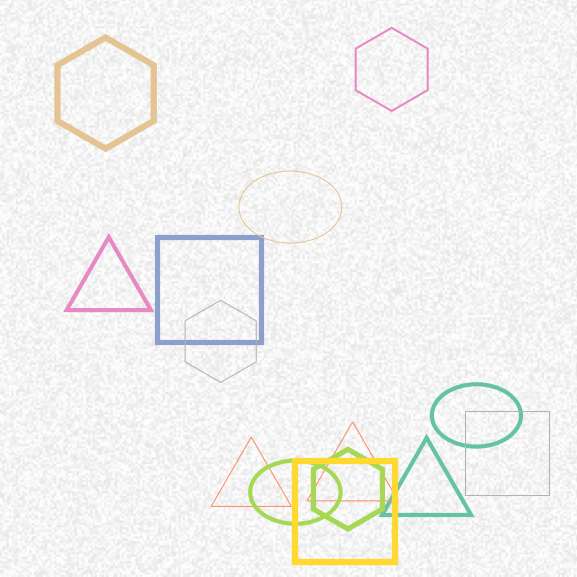[{"shape": "triangle", "thickness": 2, "radius": 0.45, "center": [0.739, 0.152]}, {"shape": "oval", "thickness": 2, "radius": 0.39, "center": [0.825, 0.28]}, {"shape": "triangle", "thickness": 0.5, "radius": 0.4, "center": [0.435, 0.162]}, {"shape": "triangle", "thickness": 0.5, "radius": 0.46, "center": [0.611, 0.177]}, {"shape": "square", "thickness": 2.5, "radius": 0.45, "center": [0.362, 0.498]}, {"shape": "triangle", "thickness": 2, "radius": 0.42, "center": [0.188, 0.504]}, {"shape": "hexagon", "thickness": 1, "radius": 0.36, "center": [0.678, 0.879]}, {"shape": "hexagon", "thickness": 2.5, "radius": 0.34, "center": [0.602, 0.152]}, {"shape": "oval", "thickness": 2, "radius": 0.39, "center": [0.512, 0.147]}, {"shape": "square", "thickness": 3, "radius": 0.44, "center": [0.597, 0.113]}, {"shape": "oval", "thickness": 0.5, "radius": 0.45, "center": [0.503, 0.641]}, {"shape": "hexagon", "thickness": 3, "radius": 0.48, "center": [0.183, 0.838]}, {"shape": "hexagon", "thickness": 0.5, "radius": 0.36, "center": [0.382, 0.408]}, {"shape": "square", "thickness": 0.5, "radius": 0.36, "center": [0.878, 0.214]}]